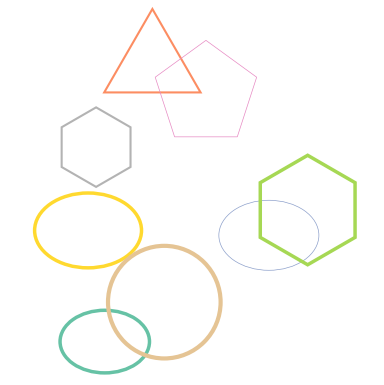[{"shape": "oval", "thickness": 2.5, "radius": 0.58, "center": [0.272, 0.113]}, {"shape": "triangle", "thickness": 1.5, "radius": 0.72, "center": [0.396, 0.832]}, {"shape": "oval", "thickness": 0.5, "radius": 0.65, "center": [0.698, 0.389]}, {"shape": "pentagon", "thickness": 0.5, "radius": 0.69, "center": [0.535, 0.757]}, {"shape": "hexagon", "thickness": 2.5, "radius": 0.71, "center": [0.799, 0.454]}, {"shape": "oval", "thickness": 2.5, "radius": 0.69, "center": [0.229, 0.401]}, {"shape": "circle", "thickness": 3, "radius": 0.73, "center": [0.427, 0.215]}, {"shape": "hexagon", "thickness": 1.5, "radius": 0.52, "center": [0.25, 0.618]}]